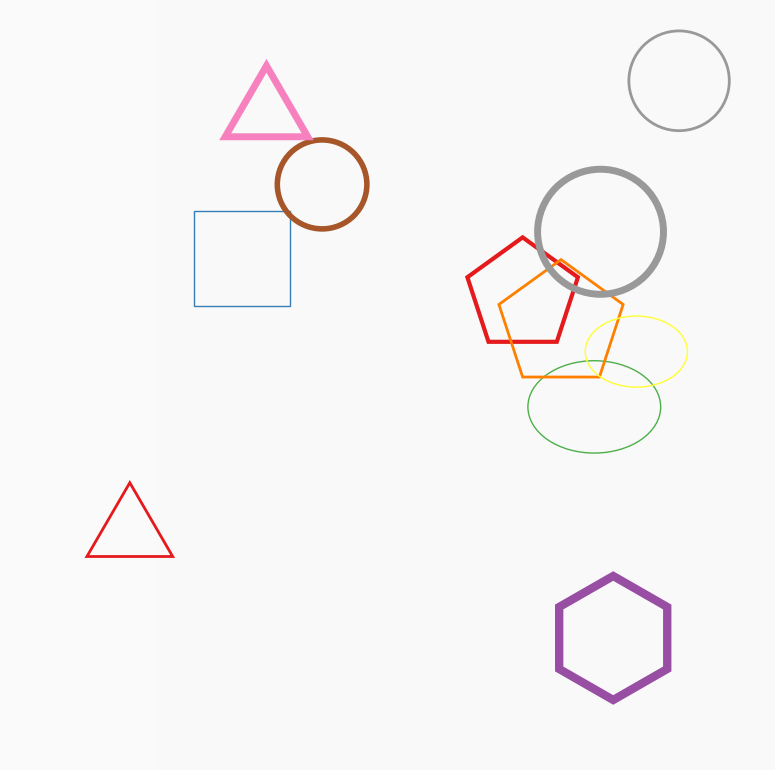[{"shape": "pentagon", "thickness": 1.5, "radius": 0.37, "center": [0.674, 0.617]}, {"shape": "triangle", "thickness": 1, "radius": 0.32, "center": [0.167, 0.309]}, {"shape": "square", "thickness": 0.5, "radius": 0.31, "center": [0.312, 0.665]}, {"shape": "oval", "thickness": 0.5, "radius": 0.43, "center": [0.767, 0.472]}, {"shape": "hexagon", "thickness": 3, "radius": 0.4, "center": [0.791, 0.171]}, {"shape": "pentagon", "thickness": 1, "radius": 0.42, "center": [0.724, 0.579]}, {"shape": "oval", "thickness": 0.5, "radius": 0.33, "center": [0.821, 0.543]}, {"shape": "circle", "thickness": 2, "radius": 0.29, "center": [0.416, 0.761]}, {"shape": "triangle", "thickness": 2.5, "radius": 0.31, "center": [0.344, 0.853]}, {"shape": "circle", "thickness": 1, "radius": 0.32, "center": [0.876, 0.895]}, {"shape": "circle", "thickness": 2.5, "radius": 0.41, "center": [0.775, 0.699]}]